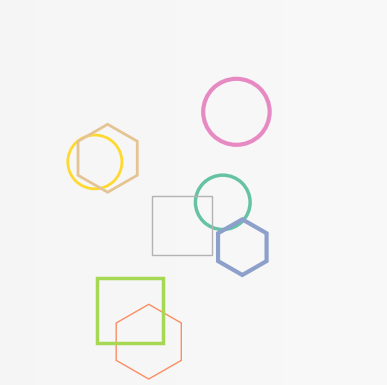[{"shape": "circle", "thickness": 2.5, "radius": 0.35, "center": [0.575, 0.474]}, {"shape": "hexagon", "thickness": 1, "radius": 0.49, "center": [0.384, 0.113]}, {"shape": "hexagon", "thickness": 3, "radius": 0.36, "center": [0.625, 0.358]}, {"shape": "circle", "thickness": 3, "radius": 0.43, "center": [0.61, 0.71]}, {"shape": "square", "thickness": 2.5, "radius": 0.42, "center": [0.335, 0.194]}, {"shape": "circle", "thickness": 2, "radius": 0.35, "center": [0.245, 0.579]}, {"shape": "hexagon", "thickness": 2, "radius": 0.44, "center": [0.278, 0.589]}, {"shape": "square", "thickness": 1, "radius": 0.39, "center": [0.47, 0.415]}]